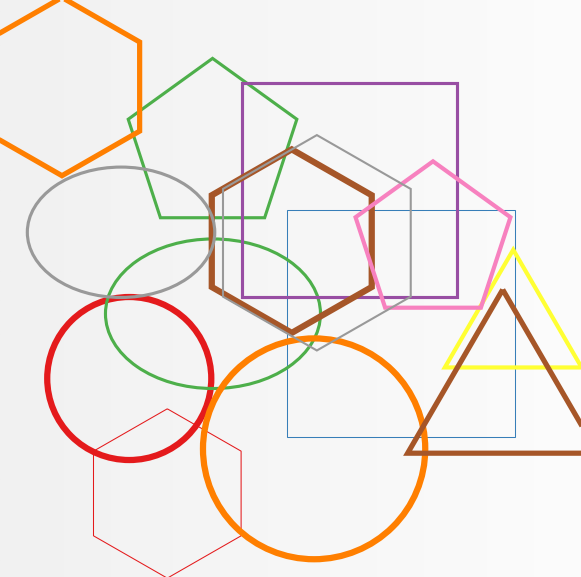[{"shape": "circle", "thickness": 3, "radius": 0.71, "center": [0.222, 0.344]}, {"shape": "hexagon", "thickness": 0.5, "radius": 0.73, "center": [0.288, 0.145]}, {"shape": "square", "thickness": 0.5, "radius": 0.98, "center": [0.69, 0.439]}, {"shape": "pentagon", "thickness": 1.5, "radius": 0.76, "center": [0.366, 0.745]}, {"shape": "oval", "thickness": 1.5, "radius": 0.92, "center": [0.366, 0.456]}, {"shape": "square", "thickness": 1.5, "radius": 0.92, "center": [0.601, 0.67]}, {"shape": "circle", "thickness": 3, "radius": 0.96, "center": [0.54, 0.222]}, {"shape": "hexagon", "thickness": 2.5, "radius": 0.77, "center": [0.107, 0.849]}, {"shape": "triangle", "thickness": 2, "radius": 0.68, "center": [0.883, 0.431]}, {"shape": "triangle", "thickness": 2.5, "radius": 0.94, "center": [0.865, 0.309]}, {"shape": "hexagon", "thickness": 3, "radius": 0.79, "center": [0.502, 0.582]}, {"shape": "pentagon", "thickness": 2, "radius": 0.7, "center": [0.745, 0.58]}, {"shape": "oval", "thickness": 1.5, "radius": 0.81, "center": [0.208, 0.597]}, {"shape": "hexagon", "thickness": 1, "radius": 0.93, "center": [0.545, 0.579]}]